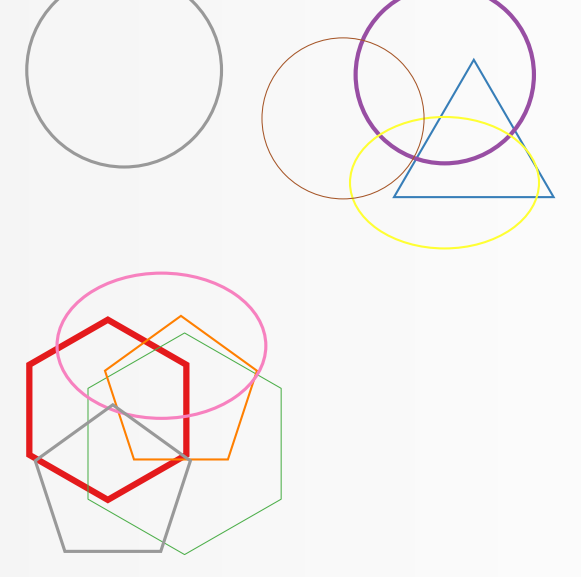[{"shape": "hexagon", "thickness": 3, "radius": 0.78, "center": [0.186, 0.29]}, {"shape": "triangle", "thickness": 1, "radius": 0.79, "center": [0.815, 0.737]}, {"shape": "hexagon", "thickness": 0.5, "radius": 0.96, "center": [0.318, 0.231]}, {"shape": "circle", "thickness": 2, "radius": 0.77, "center": [0.765, 0.87]}, {"shape": "pentagon", "thickness": 1, "radius": 0.69, "center": [0.311, 0.315]}, {"shape": "oval", "thickness": 1, "radius": 0.81, "center": [0.765, 0.683]}, {"shape": "circle", "thickness": 0.5, "radius": 0.7, "center": [0.59, 0.794]}, {"shape": "oval", "thickness": 1.5, "radius": 0.9, "center": [0.278, 0.4]}, {"shape": "pentagon", "thickness": 1.5, "radius": 0.7, "center": [0.194, 0.158]}, {"shape": "circle", "thickness": 1.5, "radius": 0.84, "center": [0.214, 0.877]}]